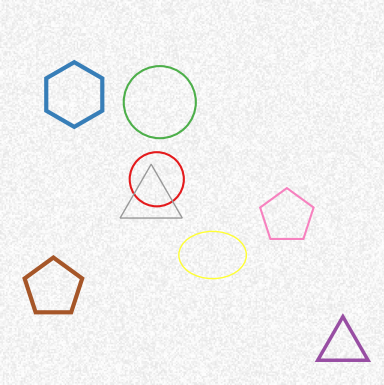[{"shape": "circle", "thickness": 1.5, "radius": 0.35, "center": [0.407, 0.534]}, {"shape": "hexagon", "thickness": 3, "radius": 0.42, "center": [0.193, 0.754]}, {"shape": "circle", "thickness": 1.5, "radius": 0.47, "center": [0.415, 0.735]}, {"shape": "triangle", "thickness": 2.5, "radius": 0.38, "center": [0.891, 0.102]}, {"shape": "oval", "thickness": 1, "radius": 0.44, "center": [0.552, 0.338]}, {"shape": "pentagon", "thickness": 3, "radius": 0.39, "center": [0.139, 0.252]}, {"shape": "pentagon", "thickness": 1.5, "radius": 0.37, "center": [0.745, 0.438]}, {"shape": "triangle", "thickness": 1, "radius": 0.47, "center": [0.393, 0.48]}]